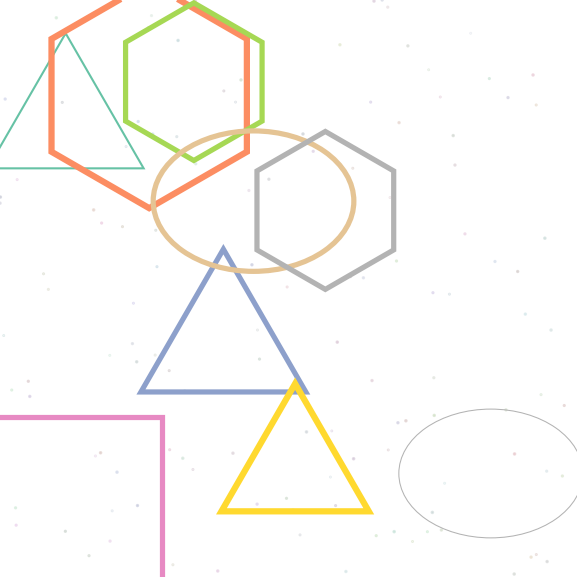[{"shape": "triangle", "thickness": 1, "radius": 0.78, "center": [0.114, 0.786]}, {"shape": "hexagon", "thickness": 3, "radius": 0.98, "center": [0.258, 0.834]}, {"shape": "triangle", "thickness": 2.5, "radius": 0.82, "center": [0.387, 0.403]}, {"shape": "square", "thickness": 2.5, "radius": 0.83, "center": [0.115, 0.111]}, {"shape": "hexagon", "thickness": 2.5, "radius": 0.68, "center": [0.336, 0.858]}, {"shape": "triangle", "thickness": 3, "radius": 0.74, "center": [0.511, 0.187]}, {"shape": "oval", "thickness": 2.5, "radius": 0.87, "center": [0.439, 0.651]}, {"shape": "oval", "thickness": 0.5, "radius": 0.8, "center": [0.85, 0.179]}, {"shape": "hexagon", "thickness": 2.5, "radius": 0.68, "center": [0.563, 0.635]}]